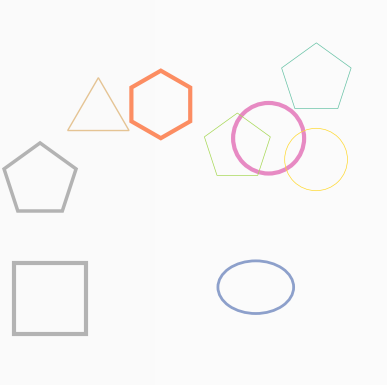[{"shape": "pentagon", "thickness": 0.5, "radius": 0.47, "center": [0.816, 0.794]}, {"shape": "hexagon", "thickness": 3, "radius": 0.44, "center": [0.415, 0.729]}, {"shape": "oval", "thickness": 2, "radius": 0.49, "center": [0.66, 0.254]}, {"shape": "circle", "thickness": 3, "radius": 0.46, "center": [0.693, 0.641]}, {"shape": "pentagon", "thickness": 0.5, "radius": 0.45, "center": [0.613, 0.617]}, {"shape": "circle", "thickness": 0.5, "radius": 0.4, "center": [0.816, 0.586]}, {"shape": "triangle", "thickness": 1, "radius": 0.46, "center": [0.254, 0.707]}, {"shape": "pentagon", "thickness": 2.5, "radius": 0.49, "center": [0.103, 0.531]}, {"shape": "square", "thickness": 3, "radius": 0.46, "center": [0.129, 0.226]}]